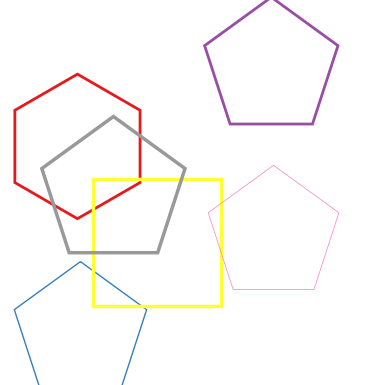[{"shape": "hexagon", "thickness": 2, "radius": 0.94, "center": [0.201, 0.62]}, {"shape": "pentagon", "thickness": 1, "radius": 0.9, "center": [0.209, 0.14]}, {"shape": "pentagon", "thickness": 2, "radius": 0.91, "center": [0.705, 0.825]}, {"shape": "square", "thickness": 2.5, "radius": 0.83, "center": [0.408, 0.37]}, {"shape": "pentagon", "thickness": 0.5, "radius": 0.89, "center": [0.71, 0.392]}, {"shape": "pentagon", "thickness": 2.5, "radius": 0.98, "center": [0.295, 0.502]}]